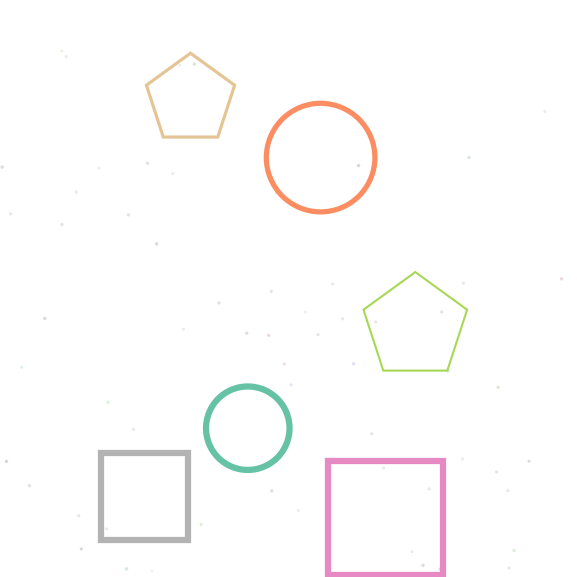[{"shape": "circle", "thickness": 3, "radius": 0.36, "center": [0.429, 0.258]}, {"shape": "circle", "thickness": 2.5, "radius": 0.47, "center": [0.555, 0.726]}, {"shape": "square", "thickness": 3, "radius": 0.5, "center": [0.667, 0.102]}, {"shape": "pentagon", "thickness": 1, "radius": 0.47, "center": [0.719, 0.434]}, {"shape": "pentagon", "thickness": 1.5, "radius": 0.4, "center": [0.33, 0.827]}, {"shape": "square", "thickness": 3, "radius": 0.38, "center": [0.25, 0.139]}]